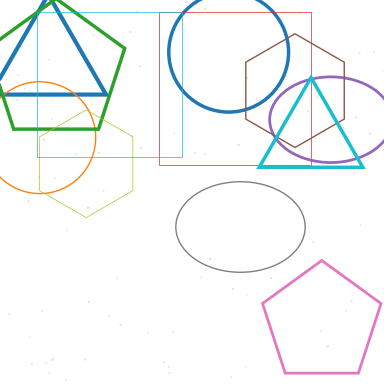[{"shape": "triangle", "thickness": 3, "radius": 0.87, "center": [0.125, 0.841]}, {"shape": "circle", "thickness": 2.5, "radius": 0.78, "center": [0.594, 0.864]}, {"shape": "circle", "thickness": 1, "radius": 0.73, "center": [0.103, 0.642]}, {"shape": "pentagon", "thickness": 2.5, "radius": 0.94, "center": [0.146, 0.816]}, {"shape": "square", "thickness": 0.5, "radius": 0.99, "center": [0.611, 0.77]}, {"shape": "oval", "thickness": 2, "radius": 0.79, "center": [0.859, 0.689]}, {"shape": "hexagon", "thickness": 1, "radius": 0.74, "center": [0.766, 0.765]}, {"shape": "pentagon", "thickness": 2, "radius": 0.81, "center": [0.836, 0.162]}, {"shape": "oval", "thickness": 1, "radius": 0.84, "center": [0.625, 0.41]}, {"shape": "hexagon", "thickness": 0.5, "radius": 0.7, "center": [0.224, 0.575]}, {"shape": "triangle", "thickness": 2.5, "radius": 0.78, "center": [0.808, 0.643]}, {"shape": "square", "thickness": 0.5, "radius": 0.94, "center": [0.284, 0.782]}]